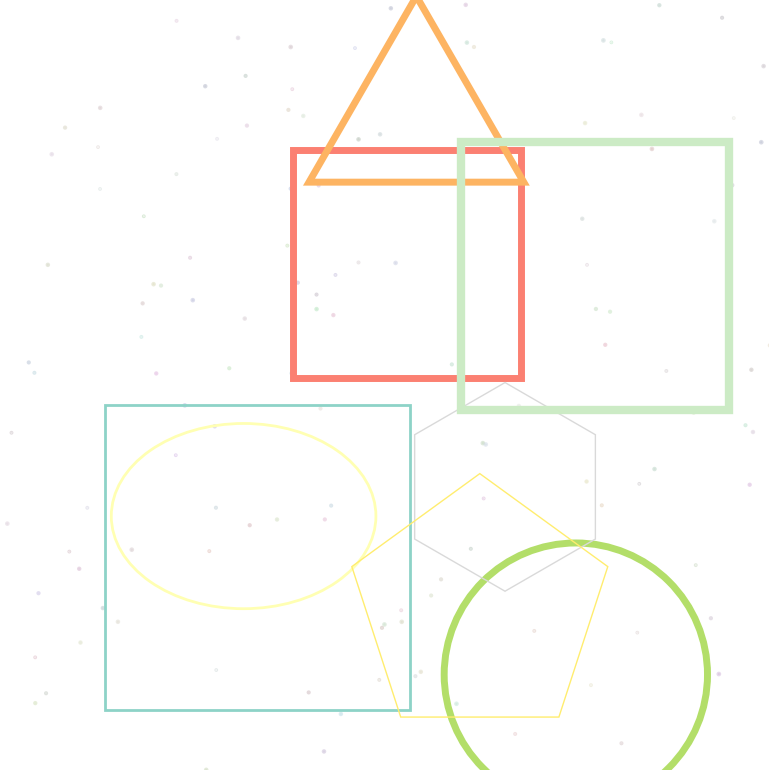[{"shape": "square", "thickness": 1, "radius": 0.99, "center": [0.335, 0.276]}, {"shape": "oval", "thickness": 1, "radius": 0.86, "center": [0.316, 0.33]}, {"shape": "square", "thickness": 2.5, "radius": 0.74, "center": [0.529, 0.657]}, {"shape": "triangle", "thickness": 2.5, "radius": 0.81, "center": [0.541, 0.844]}, {"shape": "circle", "thickness": 2.5, "radius": 0.85, "center": [0.748, 0.124]}, {"shape": "hexagon", "thickness": 0.5, "radius": 0.68, "center": [0.656, 0.368]}, {"shape": "square", "thickness": 3, "radius": 0.87, "center": [0.773, 0.642]}, {"shape": "pentagon", "thickness": 0.5, "radius": 0.87, "center": [0.623, 0.21]}]